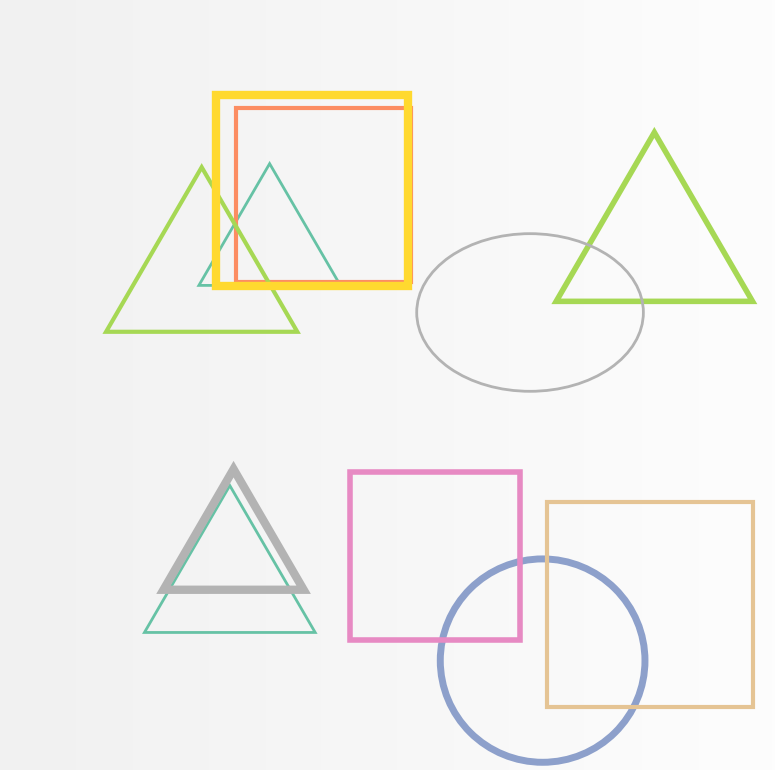[{"shape": "triangle", "thickness": 1, "radius": 0.64, "center": [0.297, 0.242]}, {"shape": "triangle", "thickness": 1, "radius": 0.53, "center": [0.348, 0.682]}, {"shape": "square", "thickness": 1.5, "radius": 0.56, "center": [0.417, 0.746]}, {"shape": "circle", "thickness": 2.5, "radius": 0.66, "center": [0.7, 0.142]}, {"shape": "square", "thickness": 2, "radius": 0.55, "center": [0.562, 0.278]}, {"shape": "triangle", "thickness": 1.5, "radius": 0.71, "center": [0.26, 0.64]}, {"shape": "triangle", "thickness": 2, "radius": 0.73, "center": [0.844, 0.682]}, {"shape": "square", "thickness": 3, "radius": 0.62, "center": [0.403, 0.752]}, {"shape": "square", "thickness": 1.5, "radius": 0.67, "center": [0.839, 0.215]}, {"shape": "oval", "thickness": 1, "radius": 0.73, "center": [0.684, 0.594]}, {"shape": "triangle", "thickness": 3, "radius": 0.52, "center": [0.301, 0.286]}]